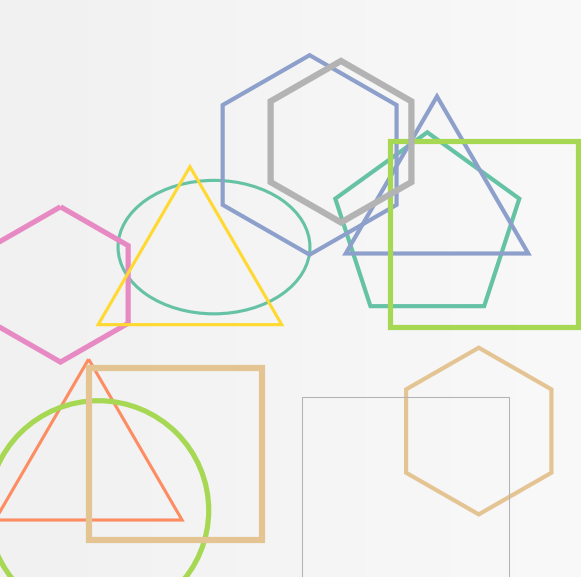[{"shape": "pentagon", "thickness": 2, "radius": 0.83, "center": [0.735, 0.604]}, {"shape": "oval", "thickness": 1.5, "radius": 0.83, "center": [0.368, 0.571]}, {"shape": "triangle", "thickness": 1.5, "radius": 0.93, "center": [0.152, 0.192]}, {"shape": "hexagon", "thickness": 2, "radius": 0.86, "center": [0.533, 0.731]}, {"shape": "triangle", "thickness": 2, "radius": 0.91, "center": [0.752, 0.651]}, {"shape": "hexagon", "thickness": 2.5, "radius": 0.67, "center": [0.104, 0.507]}, {"shape": "square", "thickness": 2.5, "radius": 0.81, "center": [0.833, 0.594]}, {"shape": "circle", "thickness": 2.5, "radius": 0.95, "center": [0.169, 0.115]}, {"shape": "triangle", "thickness": 1.5, "radius": 0.91, "center": [0.327, 0.528]}, {"shape": "square", "thickness": 3, "radius": 0.74, "center": [0.302, 0.214]}, {"shape": "hexagon", "thickness": 2, "radius": 0.72, "center": [0.824, 0.253]}, {"shape": "square", "thickness": 0.5, "radius": 0.89, "center": [0.698, 0.133]}, {"shape": "hexagon", "thickness": 3, "radius": 0.7, "center": [0.587, 0.754]}]